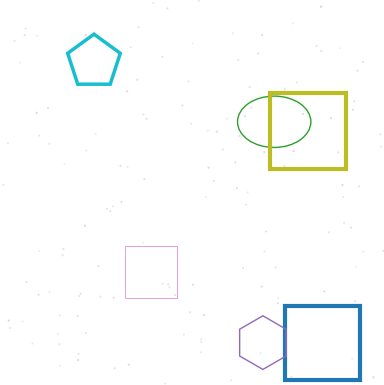[{"shape": "square", "thickness": 3, "radius": 0.49, "center": [0.837, 0.109]}, {"shape": "oval", "thickness": 1, "radius": 0.48, "center": [0.712, 0.684]}, {"shape": "hexagon", "thickness": 1, "radius": 0.35, "center": [0.683, 0.11]}, {"shape": "square", "thickness": 0.5, "radius": 0.34, "center": [0.392, 0.293]}, {"shape": "square", "thickness": 3, "radius": 0.49, "center": [0.801, 0.661]}, {"shape": "pentagon", "thickness": 2.5, "radius": 0.36, "center": [0.244, 0.839]}]